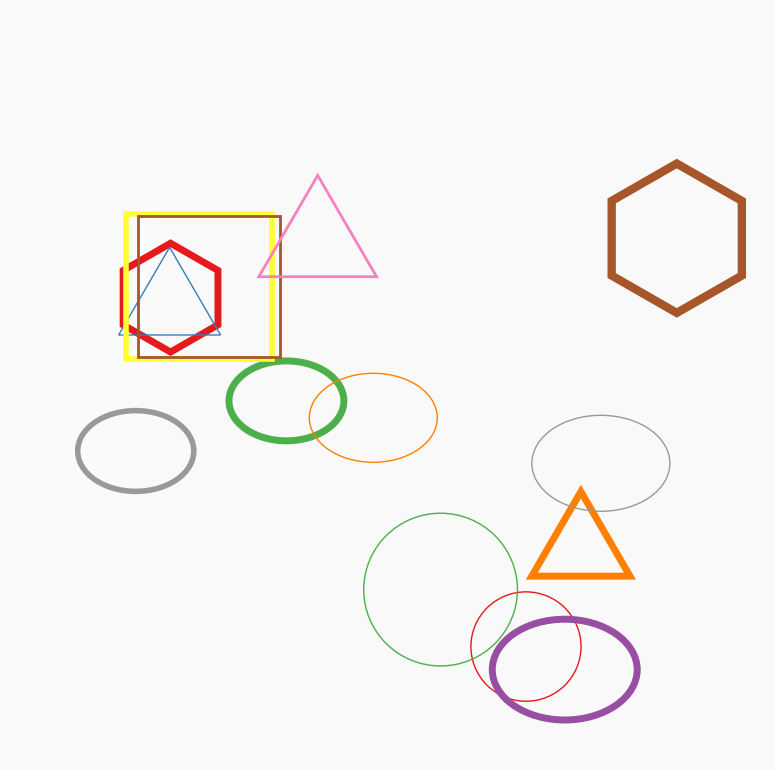[{"shape": "circle", "thickness": 0.5, "radius": 0.36, "center": [0.679, 0.16]}, {"shape": "hexagon", "thickness": 2.5, "radius": 0.35, "center": [0.22, 0.613]}, {"shape": "triangle", "thickness": 0.5, "radius": 0.38, "center": [0.219, 0.603]}, {"shape": "circle", "thickness": 0.5, "radius": 0.5, "center": [0.568, 0.234]}, {"shape": "oval", "thickness": 2.5, "radius": 0.37, "center": [0.37, 0.479]}, {"shape": "oval", "thickness": 2.5, "radius": 0.47, "center": [0.729, 0.13]}, {"shape": "triangle", "thickness": 2.5, "radius": 0.37, "center": [0.75, 0.288]}, {"shape": "oval", "thickness": 0.5, "radius": 0.41, "center": [0.482, 0.457]}, {"shape": "square", "thickness": 2, "radius": 0.47, "center": [0.257, 0.628]}, {"shape": "square", "thickness": 1, "radius": 0.46, "center": [0.27, 0.628]}, {"shape": "hexagon", "thickness": 3, "radius": 0.48, "center": [0.873, 0.691]}, {"shape": "triangle", "thickness": 1, "radius": 0.44, "center": [0.41, 0.684]}, {"shape": "oval", "thickness": 2, "radius": 0.37, "center": [0.175, 0.414]}, {"shape": "oval", "thickness": 0.5, "radius": 0.45, "center": [0.775, 0.398]}]